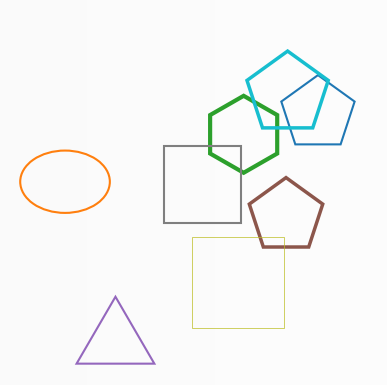[{"shape": "pentagon", "thickness": 1.5, "radius": 0.5, "center": [0.821, 0.705]}, {"shape": "oval", "thickness": 1.5, "radius": 0.58, "center": [0.168, 0.528]}, {"shape": "hexagon", "thickness": 3, "radius": 0.5, "center": [0.629, 0.651]}, {"shape": "triangle", "thickness": 1.5, "radius": 0.58, "center": [0.298, 0.113]}, {"shape": "pentagon", "thickness": 2.5, "radius": 0.5, "center": [0.738, 0.439]}, {"shape": "square", "thickness": 1.5, "radius": 0.5, "center": [0.524, 0.521]}, {"shape": "square", "thickness": 0.5, "radius": 0.59, "center": [0.614, 0.266]}, {"shape": "pentagon", "thickness": 2.5, "radius": 0.55, "center": [0.742, 0.757]}]